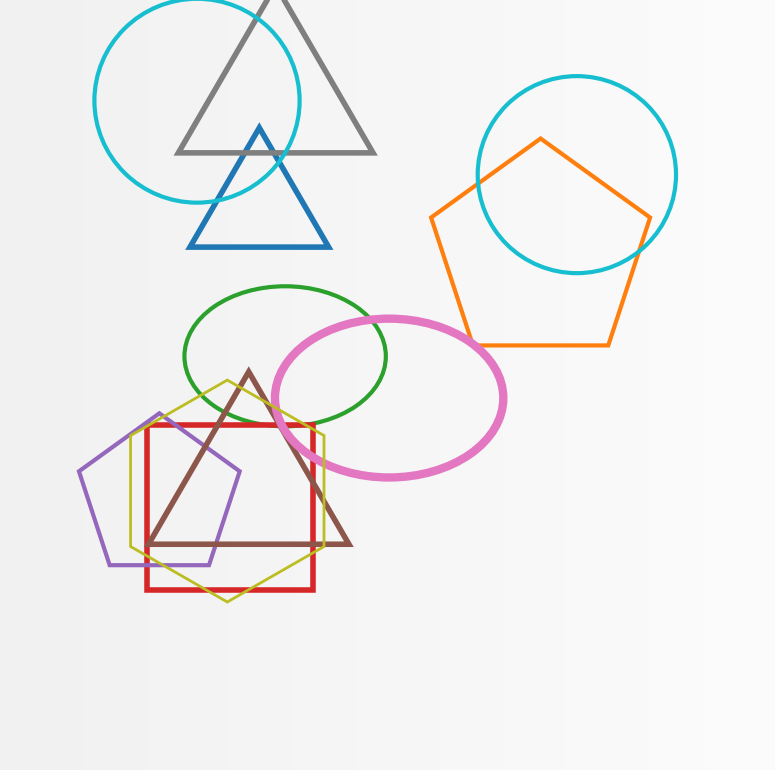[{"shape": "triangle", "thickness": 2, "radius": 0.52, "center": [0.335, 0.731]}, {"shape": "pentagon", "thickness": 1.5, "radius": 0.74, "center": [0.698, 0.672]}, {"shape": "oval", "thickness": 1.5, "radius": 0.65, "center": [0.368, 0.537]}, {"shape": "square", "thickness": 2, "radius": 0.54, "center": [0.297, 0.341]}, {"shape": "pentagon", "thickness": 1.5, "radius": 0.55, "center": [0.206, 0.354]}, {"shape": "triangle", "thickness": 2, "radius": 0.75, "center": [0.321, 0.368]}, {"shape": "oval", "thickness": 3, "radius": 0.74, "center": [0.502, 0.483]}, {"shape": "triangle", "thickness": 2, "radius": 0.73, "center": [0.356, 0.874]}, {"shape": "hexagon", "thickness": 1, "radius": 0.72, "center": [0.293, 0.362]}, {"shape": "circle", "thickness": 1.5, "radius": 0.64, "center": [0.744, 0.773]}, {"shape": "circle", "thickness": 1.5, "radius": 0.66, "center": [0.254, 0.869]}]